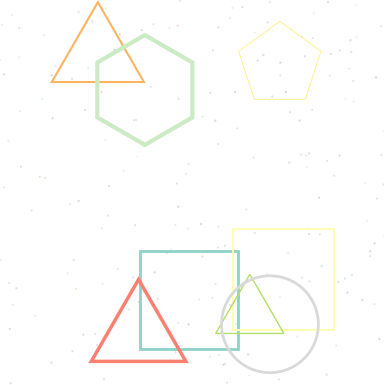[{"shape": "square", "thickness": 2, "radius": 0.64, "center": [0.491, 0.221]}, {"shape": "square", "thickness": 1.5, "radius": 0.65, "center": [0.736, 0.273]}, {"shape": "triangle", "thickness": 2.5, "radius": 0.71, "center": [0.36, 0.132]}, {"shape": "triangle", "thickness": 1.5, "radius": 0.69, "center": [0.254, 0.856]}, {"shape": "triangle", "thickness": 1, "radius": 0.51, "center": [0.649, 0.185]}, {"shape": "circle", "thickness": 2, "radius": 0.63, "center": [0.701, 0.158]}, {"shape": "hexagon", "thickness": 3, "radius": 0.71, "center": [0.376, 0.766]}, {"shape": "pentagon", "thickness": 0.5, "radius": 0.56, "center": [0.727, 0.832]}]